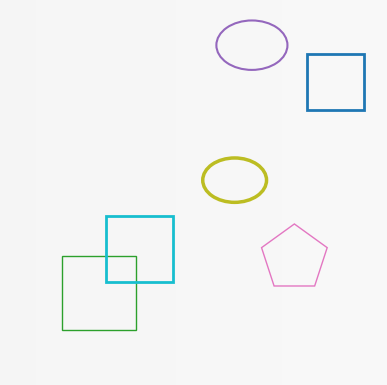[{"shape": "square", "thickness": 2, "radius": 0.37, "center": [0.866, 0.787]}, {"shape": "square", "thickness": 1, "radius": 0.48, "center": [0.256, 0.239]}, {"shape": "oval", "thickness": 1.5, "radius": 0.46, "center": [0.65, 0.883]}, {"shape": "pentagon", "thickness": 1, "radius": 0.45, "center": [0.76, 0.329]}, {"shape": "oval", "thickness": 2.5, "radius": 0.41, "center": [0.606, 0.532]}, {"shape": "square", "thickness": 2, "radius": 0.43, "center": [0.36, 0.352]}]